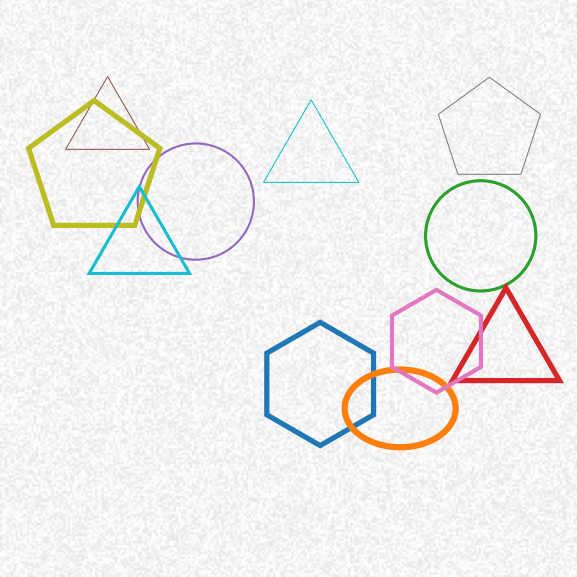[{"shape": "hexagon", "thickness": 2.5, "radius": 0.53, "center": [0.554, 0.334]}, {"shape": "oval", "thickness": 3, "radius": 0.48, "center": [0.693, 0.292]}, {"shape": "circle", "thickness": 1.5, "radius": 0.48, "center": [0.832, 0.591]}, {"shape": "triangle", "thickness": 2.5, "radius": 0.54, "center": [0.876, 0.394]}, {"shape": "circle", "thickness": 1, "radius": 0.5, "center": [0.339, 0.65]}, {"shape": "triangle", "thickness": 0.5, "radius": 0.42, "center": [0.186, 0.783]}, {"shape": "hexagon", "thickness": 2, "radius": 0.44, "center": [0.756, 0.408]}, {"shape": "pentagon", "thickness": 0.5, "radius": 0.46, "center": [0.847, 0.772]}, {"shape": "pentagon", "thickness": 2.5, "radius": 0.6, "center": [0.163, 0.705]}, {"shape": "triangle", "thickness": 1.5, "radius": 0.5, "center": [0.241, 0.576]}, {"shape": "triangle", "thickness": 0.5, "radius": 0.48, "center": [0.539, 0.731]}]